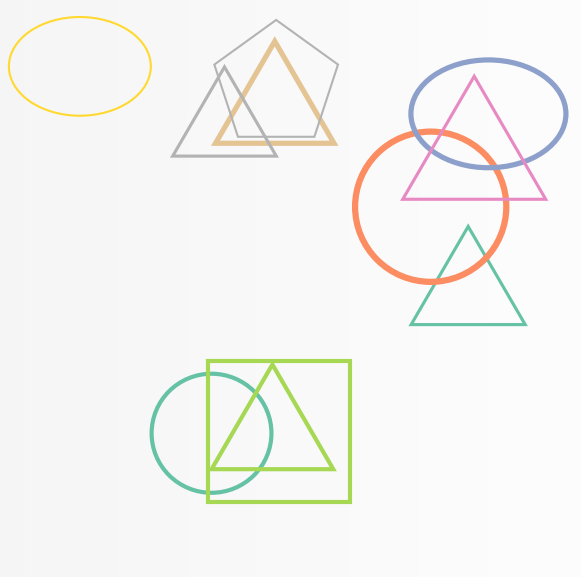[{"shape": "circle", "thickness": 2, "radius": 0.52, "center": [0.364, 0.249]}, {"shape": "triangle", "thickness": 1.5, "radius": 0.57, "center": [0.805, 0.494]}, {"shape": "circle", "thickness": 3, "radius": 0.65, "center": [0.741, 0.641]}, {"shape": "oval", "thickness": 2.5, "radius": 0.67, "center": [0.84, 0.802]}, {"shape": "triangle", "thickness": 1.5, "radius": 0.71, "center": [0.816, 0.725]}, {"shape": "square", "thickness": 2, "radius": 0.61, "center": [0.48, 0.252]}, {"shape": "triangle", "thickness": 2, "radius": 0.6, "center": [0.469, 0.247]}, {"shape": "oval", "thickness": 1, "radius": 0.61, "center": [0.137, 0.884]}, {"shape": "triangle", "thickness": 2.5, "radius": 0.59, "center": [0.473, 0.81]}, {"shape": "triangle", "thickness": 1.5, "radius": 0.51, "center": [0.386, 0.78]}, {"shape": "pentagon", "thickness": 1, "radius": 0.56, "center": [0.475, 0.853]}]